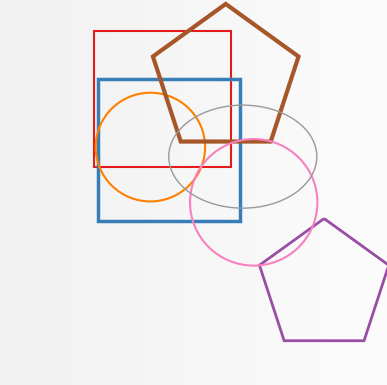[{"shape": "square", "thickness": 1.5, "radius": 0.88, "center": [0.42, 0.743]}, {"shape": "square", "thickness": 2.5, "radius": 0.92, "center": [0.436, 0.61]}, {"shape": "pentagon", "thickness": 2, "radius": 0.88, "center": [0.836, 0.257]}, {"shape": "circle", "thickness": 1.5, "radius": 0.71, "center": [0.388, 0.618]}, {"shape": "pentagon", "thickness": 3, "radius": 0.99, "center": [0.583, 0.792]}, {"shape": "circle", "thickness": 1.5, "radius": 0.82, "center": [0.655, 0.474]}, {"shape": "oval", "thickness": 1, "radius": 0.96, "center": [0.627, 0.593]}]